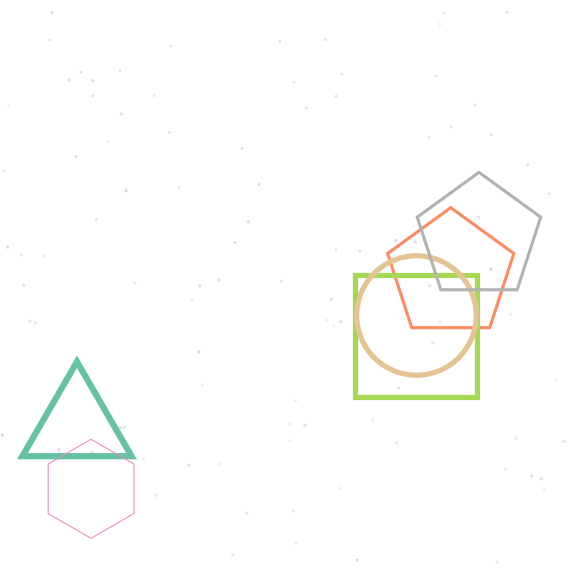[{"shape": "triangle", "thickness": 3, "radius": 0.55, "center": [0.133, 0.264]}, {"shape": "pentagon", "thickness": 1.5, "radius": 0.57, "center": [0.78, 0.525]}, {"shape": "hexagon", "thickness": 0.5, "radius": 0.43, "center": [0.158, 0.153]}, {"shape": "square", "thickness": 2.5, "radius": 0.53, "center": [0.721, 0.417]}, {"shape": "circle", "thickness": 2.5, "radius": 0.52, "center": [0.721, 0.453]}, {"shape": "pentagon", "thickness": 1.5, "radius": 0.56, "center": [0.829, 0.588]}]